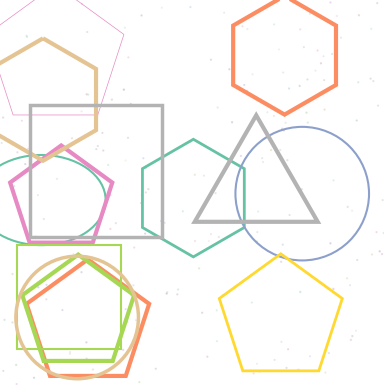[{"shape": "hexagon", "thickness": 2, "radius": 0.76, "center": [0.502, 0.485]}, {"shape": "oval", "thickness": 1.5, "radius": 0.84, "center": [0.107, 0.48]}, {"shape": "pentagon", "thickness": 3, "radius": 0.84, "center": [0.228, 0.159]}, {"shape": "hexagon", "thickness": 3, "radius": 0.77, "center": [0.739, 0.857]}, {"shape": "circle", "thickness": 1.5, "radius": 0.87, "center": [0.785, 0.497]}, {"shape": "pentagon", "thickness": 3, "radius": 0.7, "center": [0.159, 0.483]}, {"shape": "pentagon", "thickness": 0.5, "radius": 0.94, "center": [0.144, 0.853]}, {"shape": "pentagon", "thickness": 3, "radius": 0.76, "center": [0.203, 0.186]}, {"shape": "square", "thickness": 1.5, "radius": 0.67, "center": [0.179, 0.229]}, {"shape": "pentagon", "thickness": 2, "radius": 0.84, "center": [0.729, 0.173]}, {"shape": "hexagon", "thickness": 3, "radius": 0.8, "center": [0.112, 0.741]}, {"shape": "circle", "thickness": 2.5, "radius": 0.8, "center": [0.2, 0.175]}, {"shape": "square", "thickness": 2.5, "radius": 0.86, "center": [0.249, 0.555]}, {"shape": "triangle", "thickness": 3, "radius": 0.92, "center": [0.666, 0.516]}]